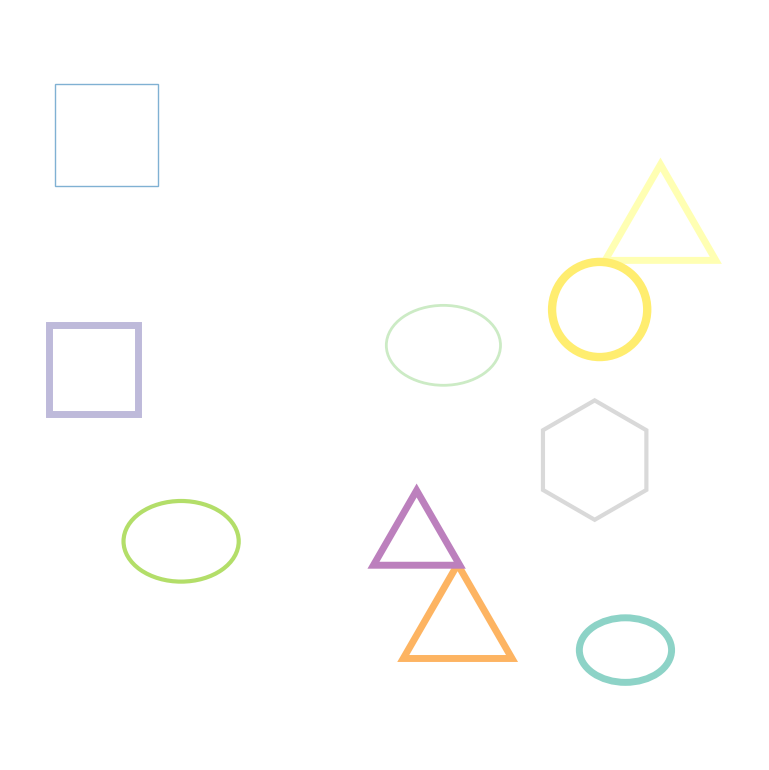[{"shape": "oval", "thickness": 2.5, "radius": 0.3, "center": [0.812, 0.156]}, {"shape": "triangle", "thickness": 2.5, "radius": 0.41, "center": [0.858, 0.703]}, {"shape": "square", "thickness": 2.5, "radius": 0.29, "center": [0.121, 0.52]}, {"shape": "square", "thickness": 0.5, "radius": 0.33, "center": [0.139, 0.825]}, {"shape": "triangle", "thickness": 2.5, "radius": 0.41, "center": [0.594, 0.186]}, {"shape": "oval", "thickness": 1.5, "radius": 0.37, "center": [0.235, 0.297]}, {"shape": "hexagon", "thickness": 1.5, "radius": 0.39, "center": [0.772, 0.402]}, {"shape": "triangle", "thickness": 2.5, "radius": 0.32, "center": [0.541, 0.298]}, {"shape": "oval", "thickness": 1, "radius": 0.37, "center": [0.576, 0.552]}, {"shape": "circle", "thickness": 3, "radius": 0.31, "center": [0.779, 0.598]}]